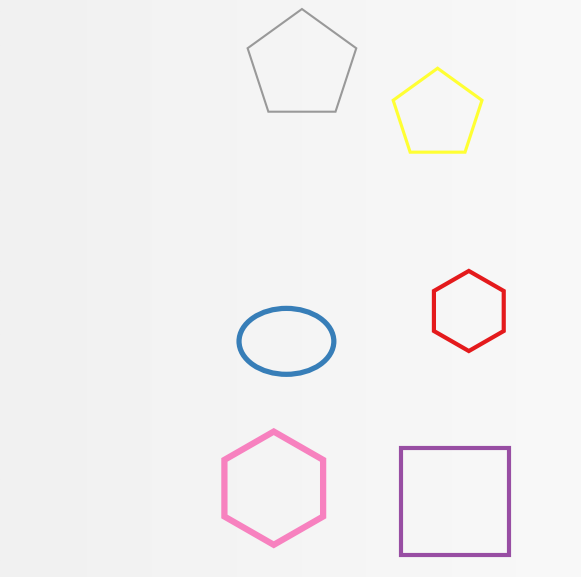[{"shape": "hexagon", "thickness": 2, "radius": 0.35, "center": [0.807, 0.461]}, {"shape": "oval", "thickness": 2.5, "radius": 0.41, "center": [0.493, 0.408]}, {"shape": "square", "thickness": 2, "radius": 0.46, "center": [0.783, 0.13]}, {"shape": "pentagon", "thickness": 1.5, "radius": 0.4, "center": [0.753, 0.801]}, {"shape": "hexagon", "thickness": 3, "radius": 0.49, "center": [0.471, 0.154]}, {"shape": "pentagon", "thickness": 1, "radius": 0.49, "center": [0.519, 0.885]}]